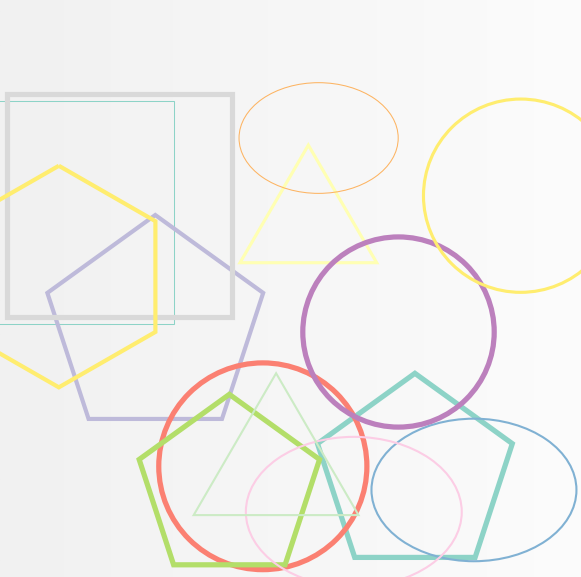[{"shape": "square", "thickness": 0.5, "radius": 0.96, "center": [0.107, 0.631]}, {"shape": "pentagon", "thickness": 2.5, "radius": 0.88, "center": [0.714, 0.176]}, {"shape": "triangle", "thickness": 1.5, "radius": 0.68, "center": [0.53, 0.612]}, {"shape": "pentagon", "thickness": 2, "radius": 0.98, "center": [0.267, 0.432]}, {"shape": "circle", "thickness": 2.5, "radius": 0.9, "center": [0.452, 0.192]}, {"shape": "oval", "thickness": 1, "radius": 0.88, "center": [0.815, 0.151]}, {"shape": "oval", "thickness": 0.5, "radius": 0.68, "center": [0.548, 0.76]}, {"shape": "pentagon", "thickness": 2.5, "radius": 0.82, "center": [0.395, 0.153]}, {"shape": "oval", "thickness": 1, "radius": 0.93, "center": [0.609, 0.113]}, {"shape": "square", "thickness": 2.5, "radius": 0.97, "center": [0.205, 0.643]}, {"shape": "circle", "thickness": 2.5, "radius": 0.82, "center": [0.686, 0.424]}, {"shape": "triangle", "thickness": 1, "radius": 0.82, "center": [0.475, 0.189]}, {"shape": "hexagon", "thickness": 2, "radius": 0.96, "center": [0.101, 0.52]}, {"shape": "circle", "thickness": 1.5, "radius": 0.84, "center": [0.896, 0.66]}]